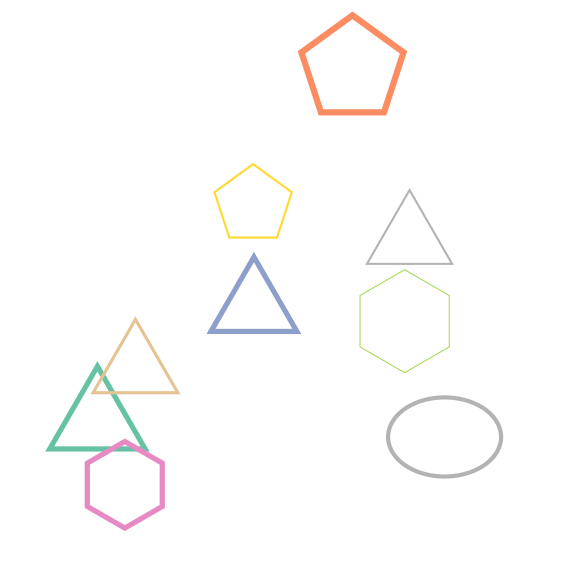[{"shape": "triangle", "thickness": 2.5, "radius": 0.48, "center": [0.169, 0.269]}, {"shape": "pentagon", "thickness": 3, "radius": 0.46, "center": [0.61, 0.88]}, {"shape": "triangle", "thickness": 2.5, "radius": 0.43, "center": [0.44, 0.468]}, {"shape": "hexagon", "thickness": 2.5, "radius": 0.37, "center": [0.216, 0.16]}, {"shape": "hexagon", "thickness": 0.5, "radius": 0.45, "center": [0.701, 0.443]}, {"shape": "pentagon", "thickness": 1, "radius": 0.35, "center": [0.438, 0.645]}, {"shape": "triangle", "thickness": 1.5, "radius": 0.42, "center": [0.235, 0.361]}, {"shape": "triangle", "thickness": 1, "radius": 0.43, "center": [0.709, 0.585]}, {"shape": "oval", "thickness": 2, "radius": 0.49, "center": [0.77, 0.242]}]